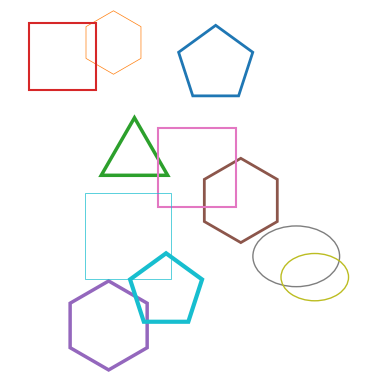[{"shape": "pentagon", "thickness": 2, "radius": 0.51, "center": [0.56, 0.833]}, {"shape": "hexagon", "thickness": 0.5, "radius": 0.41, "center": [0.295, 0.89]}, {"shape": "triangle", "thickness": 2.5, "radius": 0.5, "center": [0.349, 0.594]}, {"shape": "square", "thickness": 1.5, "radius": 0.44, "center": [0.162, 0.853]}, {"shape": "hexagon", "thickness": 2.5, "radius": 0.58, "center": [0.282, 0.155]}, {"shape": "hexagon", "thickness": 2, "radius": 0.55, "center": [0.625, 0.479]}, {"shape": "square", "thickness": 1.5, "radius": 0.51, "center": [0.512, 0.565]}, {"shape": "oval", "thickness": 1, "radius": 0.56, "center": [0.769, 0.334]}, {"shape": "oval", "thickness": 1, "radius": 0.44, "center": [0.818, 0.28]}, {"shape": "square", "thickness": 0.5, "radius": 0.56, "center": [0.331, 0.388]}, {"shape": "pentagon", "thickness": 3, "radius": 0.49, "center": [0.431, 0.244]}]